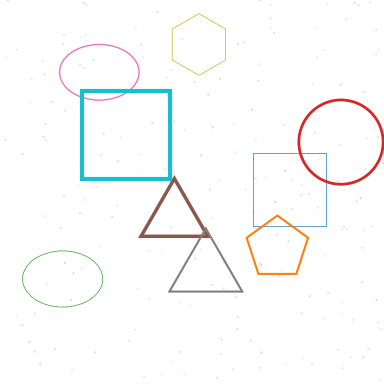[{"shape": "square", "thickness": 0.5, "radius": 0.48, "center": [0.752, 0.508]}, {"shape": "pentagon", "thickness": 1.5, "radius": 0.42, "center": [0.72, 0.356]}, {"shape": "oval", "thickness": 0.5, "radius": 0.52, "center": [0.163, 0.275]}, {"shape": "circle", "thickness": 2, "radius": 0.55, "center": [0.886, 0.631]}, {"shape": "triangle", "thickness": 2.5, "radius": 0.5, "center": [0.453, 0.436]}, {"shape": "oval", "thickness": 1, "radius": 0.52, "center": [0.258, 0.812]}, {"shape": "triangle", "thickness": 1.5, "radius": 0.55, "center": [0.535, 0.297]}, {"shape": "hexagon", "thickness": 0.5, "radius": 0.4, "center": [0.517, 0.884]}, {"shape": "square", "thickness": 3, "radius": 0.57, "center": [0.327, 0.65]}]